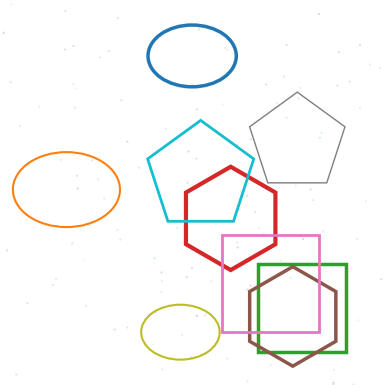[{"shape": "oval", "thickness": 2.5, "radius": 0.57, "center": [0.499, 0.855]}, {"shape": "oval", "thickness": 1.5, "radius": 0.7, "center": [0.173, 0.508]}, {"shape": "square", "thickness": 2.5, "radius": 0.57, "center": [0.784, 0.2]}, {"shape": "hexagon", "thickness": 3, "radius": 0.67, "center": [0.599, 0.433]}, {"shape": "hexagon", "thickness": 2.5, "radius": 0.65, "center": [0.76, 0.178]}, {"shape": "square", "thickness": 2, "radius": 0.63, "center": [0.702, 0.265]}, {"shape": "pentagon", "thickness": 1, "radius": 0.65, "center": [0.772, 0.63]}, {"shape": "oval", "thickness": 1.5, "radius": 0.51, "center": [0.469, 0.137]}, {"shape": "pentagon", "thickness": 2, "radius": 0.72, "center": [0.521, 0.542]}]